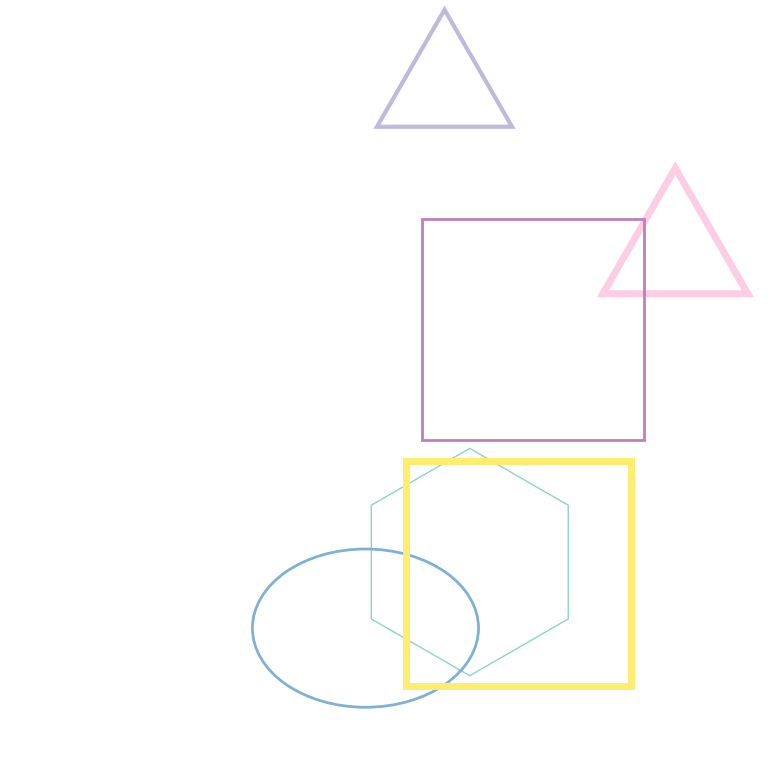[{"shape": "hexagon", "thickness": 0.5, "radius": 0.74, "center": [0.61, 0.27]}, {"shape": "triangle", "thickness": 1.5, "radius": 0.51, "center": [0.577, 0.886]}, {"shape": "oval", "thickness": 1, "radius": 0.73, "center": [0.475, 0.184]}, {"shape": "triangle", "thickness": 2.5, "radius": 0.54, "center": [0.877, 0.673]}, {"shape": "square", "thickness": 1, "radius": 0.72, "center": [0.692, 0.572]}, {"shape": "square", "thickness": 2.5, "radius": 0.73, "center": [0.673, 0.255]}]